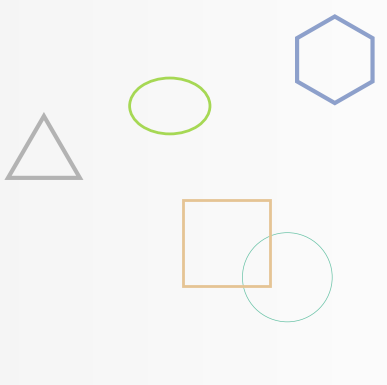[{"shape": "circle", "thickness": 0.5, "radius": 0.58, "center": [0.741, 0.28]}, {"shape": "hexagon", "thickness": 3, "radius": 0.56, "center": [0.864, 0.845]}, {"shape": "oval", "thickness": 2, "radius": 0.52, "center": [0.438, 0.725]}, {"shape": "square", "thickness": 2, "radius": 0.56, "center": [0.584, 0.369]}, {"shape": "triangle", "thickness": 3, "radius": 0.53, "center": [0.113, 0.591]}]